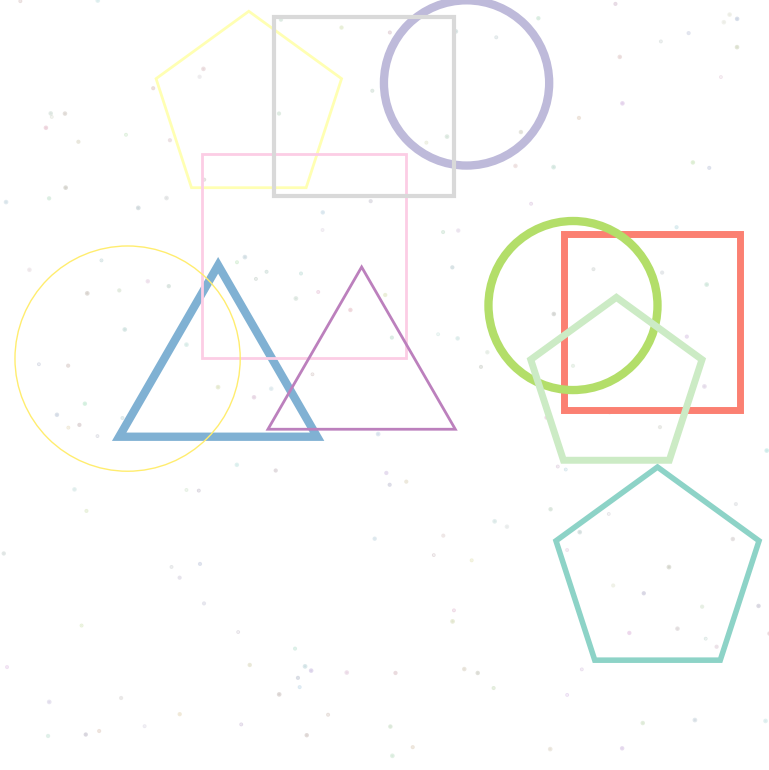[{"shape": "pentagon", "thickness": 2, "radius": 0.69, "center": [0.854, 0.255]}, {"shape": "pentagon", "thickness": 1, "radius": 0.63, "center": [0.323, 0.859]}, {"shape": "circle", "thickness": 3, "radius": 0.54, "center": [0.606, 0.892]}, {"shape": "square", "thickness": 2.5, "radius": 0.57, "center": [0.846, 0.582]}, {"shape": "triangle", "thickness": 3, "radius": 0.74, "center": [0.283, 0.507]}, {"shape": "circle", "thickness": 3, "radius": 0.55, "center": [0.744, 0.603]}, {"shape": "square", "thickness": 1, "radius": 0.66, "center": [0.395, 0.667]}, {"shape": "square", "thickness": 1.5, "radius": 0.58, "center": [0.473, 0.861]}, {"shape": "triangle", "thickness": 1, "radius": 0.7, "center": [0.47, 0.513]}, {"shape": "pentagon", "thickness": 2.5, "radius": 0.58, "center": [0.8, 0.497]}, {"shape": "circle", "thickness": 0.5, "radius": 0.73, "center": [0.166, 0.534]}]